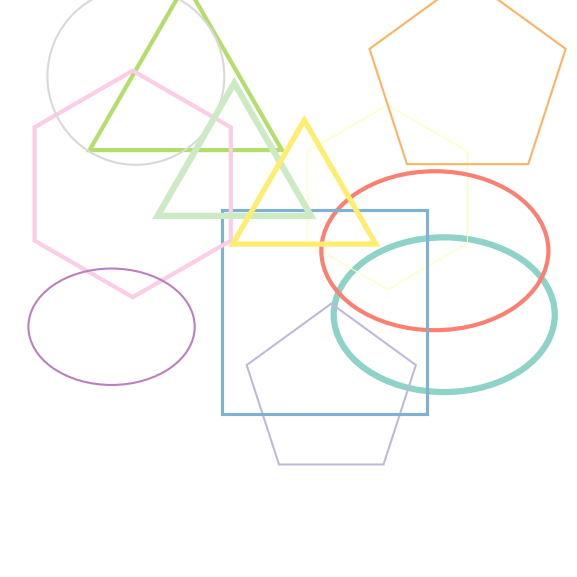[{"shape": "oval", "thickness": 3, "radius": 0.96, "center": [0.769, 0.454]}, {"shape": "hexagon", "thickness": 0.5, "radius": 0.8, "center": [0.671, 0.657]}, {"shape": "pentagon", "thickness": 1, "radius": 0.77, "center": [0.574, 0.319]}, {"shape": "oval", "thickness": 2, "radius": 0.98, "center": [0.753, 0.565]}, {"shape": "square", "thickness": 1.5, "radius": 0.89, "center": [0.562, 0.459]}, {"shape": "pentagon", "thickness": 1, "radius": 0.89, "center": [0.81, 0.859]}, {"shape": "triangle", "thickness": 2, "radius": 0.96, "center": [0.322, 0.835]}, {"shape": "hexagon", "thickness": 2, "radius": 0.98, "center": [0.23, 0.681]}, {"shape": "circle", "thickness": 1, "radius": 0.77, "center": [0.235, 0.867]}, {"shape": "oval", "thickness": 1, "radius": 0.72, "center": [0.193, 0.433]}, {"shape": "triangle", "thickness": 3, "radius": 0.77, "center": [0.406, 0.702]}, {"shape": "triangle", "thickness": 2.5, "radius": 0.72, "center": [0.527, 0.648]}]